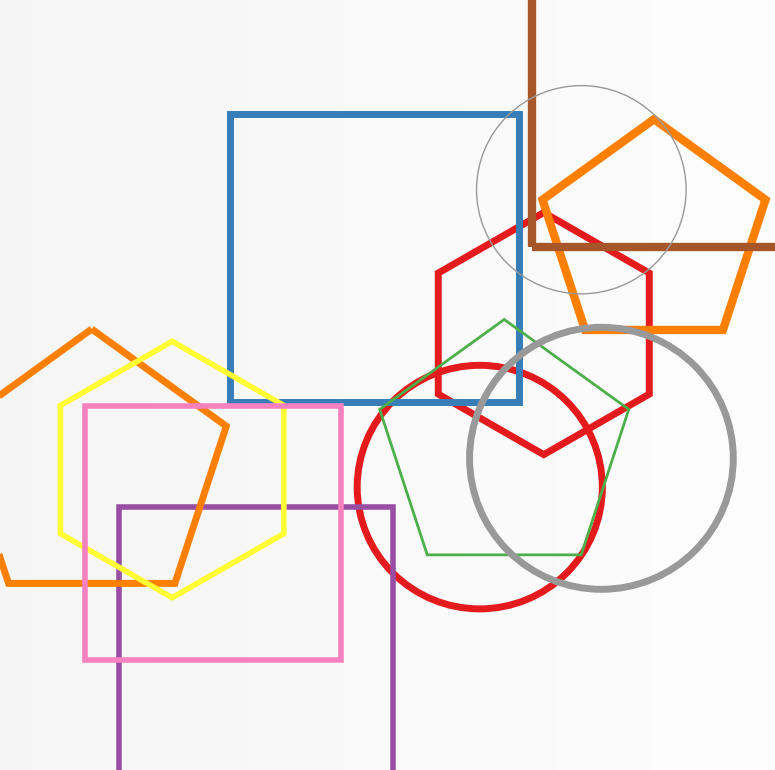[{"shape": "hexagon", "thickness": 2.5, "radius": 0.79, "center": [0.702, 0.567]}, {"shape": "circle", "thickness": 2.5, "radius": 0.79, "center": [0.619, 0.367]}, {"shape": "square", "thickness": 2.5, "radius": 0.93, "center": [0.483, 0.665]}, {"shape": "pentagon", "thickness": 1, "radius": 0.84, "center": [0.651, 0.416]}, {"shape": "square", "thickness": 2, "radius": 0.89, "center": [0.33, 0.165]}, {"shape": "pentagon", "thickness": 3, "radius": 0.76, "center": [0.844, 0.694]}, {"shape": "pentagon", "thickness": 2.5, "radius": 0.91, "center": [0.118, 0.39]}, {"shape": "hexagon", "thickness": 2, "radius": 0.83, "center": [0.222, 0.39]}, {"shape": "square", "thickness": 3, "radius": 0.86, "center": [0.86, 0.852]}, {"shape": "square", "thickness": 2, "radius": 0.83, "center": [0.275, 0.308]}, {"shape": "circle", "thickness": 2.5, "radius": 0.85, "center": [0.776, 0.405]}, {"shape": "circle", "thickness": 0.5, "radius": 0.68, "center": [0.75, 0.754]}]